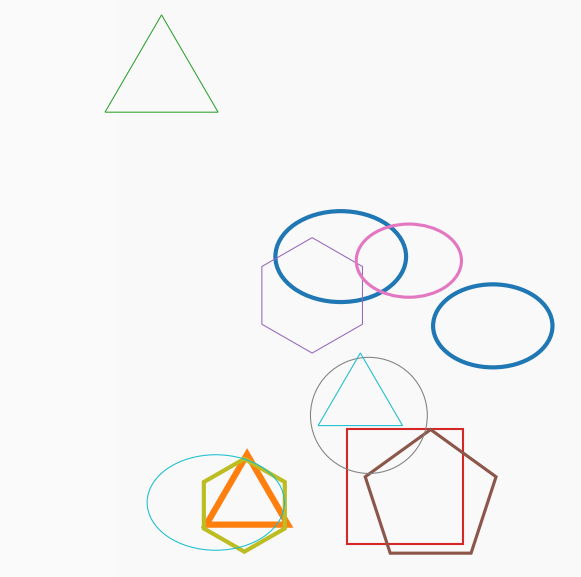[{"shape": "oval", "thickness": 2, "radius": 0.51, "center": [0.848, 0.435]}, {"shape": "oval", "thickness": 2, "radius": 0.56, "center": [0.586, 0.555]}, {"shape": "triangle", "thickness": 3, "radius": 0.41, "center": [0.425, 0.131]}, {"shape": "triangle", "thickness": 0.5, "radius": 0.56, "center": [0.278, 0.861]}, {"shape": "square", "thickness": 1, "radius": 0.5, "center": [0.697, 0.157]}, {"shape": "hexagon", "thickness": 0.5, "radius": 0.5, "center": [0.537, 0.488]}, {"shape": "pentagon", "thickness": 1.5, "radius": 0.59, "center": [0.741, 0.137]}, {"shape": "oval", "thickness": 1.5, "radius": 0.45, "center": [0.703, 0.548]}, {"shape": "circle", "thickness": 0.5, "radius": 0.5, "center": [0.635, 0.28]}, {"shape": "hexagon", "thickness": 2, "radius": 0.4, "center": [0.42, 0.124]}, {"shape": "oval", "thickness": 0.5, "radius": 0.59, "center": [0.371, 0.129]}, {"shape": "triangle", "thickness": 0.5, "radius": 0.42, "center": [0.62, 0.304]}]